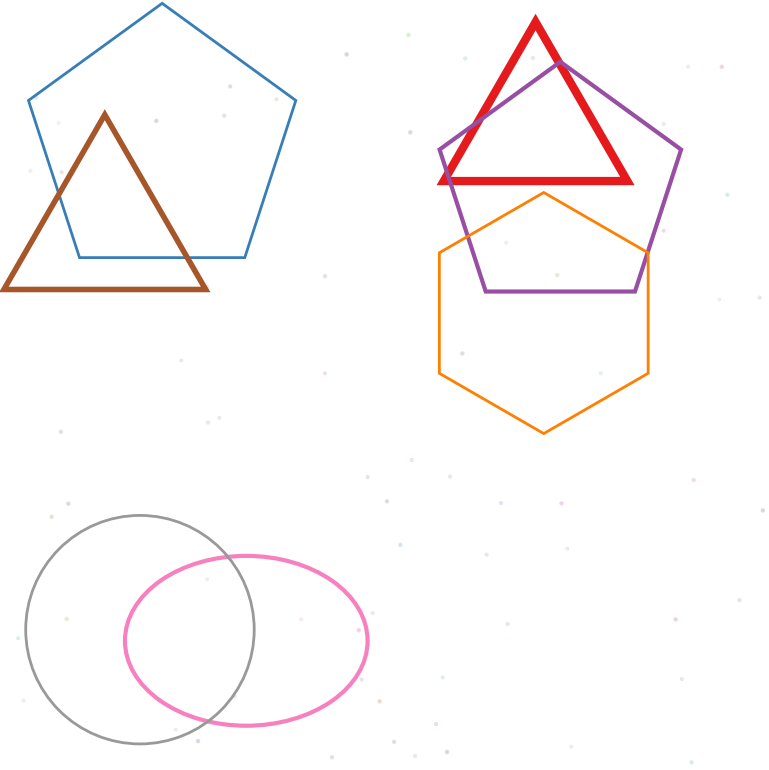[{"shape": "triangle", "thickness": 3, "radius": 0.69, "center": [0.696, 0.834]}, {"shape": "pentagon", "thickness": 1, "radius": 0.91, "center": [0.211, 0.813]}, {"shape": "pentagon", "thickness": 1.5, "radius": 0.82, "center": [0.728, 0.755]}, {"shape": "hexagon", "thickness": 1, "radius": 0.78, "center": [0.706, 0.593]}, {"shape": "triangle", "thickness": 2, "radius": 0.76, "center": [0.136, 0.7]}, {"shape": "oval", "thickness": 1.5, "radius": 0.79, "center": [0.32, 0.168]}, {"shape": "circle", "thickness": 1, "radius": 0.74, "center": [0.182, 0.182]}]